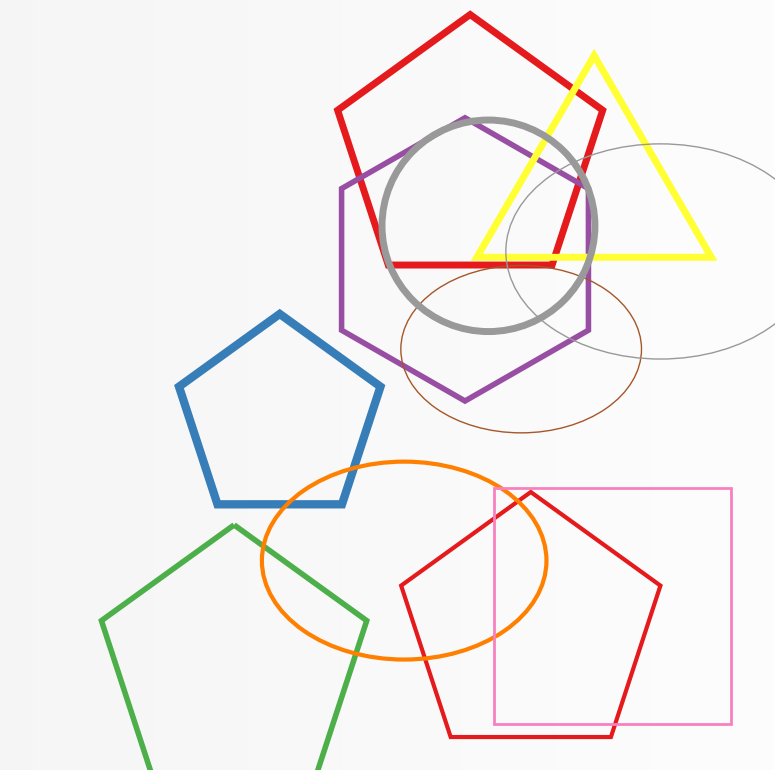[{"shape": "pentagon", "thickness": 2.5, "radius": 0.9, "center": [0.607, 0.801]}, {"shape": "pentagon", "thickness": 1.5, "radius": 0.88, "center": [0.685, 0.185]}, {"shape": "pentagon", "thickness": 3, "radius": 0.68, "center": [0.361, 0.456]}, {"shape": "pentagon", "thickness": 2, "radius": 0.9, "center": [0.302, 0.138]}, {"shape": "hexagon", "thickness": 2, "radius": 0.92, "center": [0.6, 0.663]}, {"shape": "oval", "thickness": 1.5, "radius": 0.92, "center": [0.522, 0.272]}, {"shape": "triangle", "thickness": 2.5, "radius": 0.87, "center": [0.767, 0.753]}, {"shape": "oval", "thickness": 0.5, "radius": 0.78, "center": [0.672, 0.547]}, {"shape": "square", "thickness": 1, "radius": 0.77, "center": [0.79, 0.213]}, {"shape": "oval", "thickness": 0.5, "radius": 1.0, "center": [0.852, 0.673]}, {"shape": "circle", "thickness": 2.5, "radius": 0.69, "center": [0.63, 0.707]}]